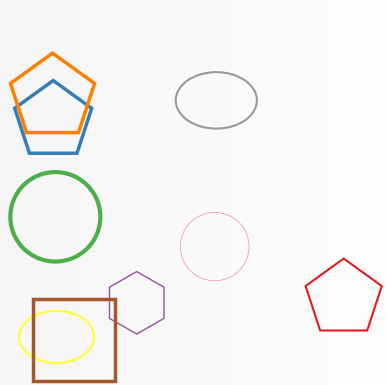[{"shape": "pentagon", "thickness": 1.5, "radius": 0.52, "center": [0.887, 0.225]}, {"shape": "pentagon", "thickness": 2.5, "radius": 0.52, "center": [0.137, 0.686]}, {"shape": "circle", "thickness": 3, "radius": 0.58, "center": [0.143, 0.437]}, {"shape": "hexagon", "thickness": 1, "radius": 0.41, "center": [0.353, 0.214]}, {"shape": "pentagon", "thickness": 2.5, "radius": 0.57, "center": [0.136, 0.748]}, {"shape": "oval", "thickness": 1.5, "radius": 0.48, "center": [0.146, 0.125]}, {"shape": "square", "thickness": 2.5, "radius": 0.53, "center": [0.191, 0.117]}, {"shape": "circle", "thickness": 0.5, "radius": 0.44, "center": [0.554, 0.359]}, {"shape": "oval", "thickness": 1.5, "radius": 0.52, "center": [0.558, 0.739]}]